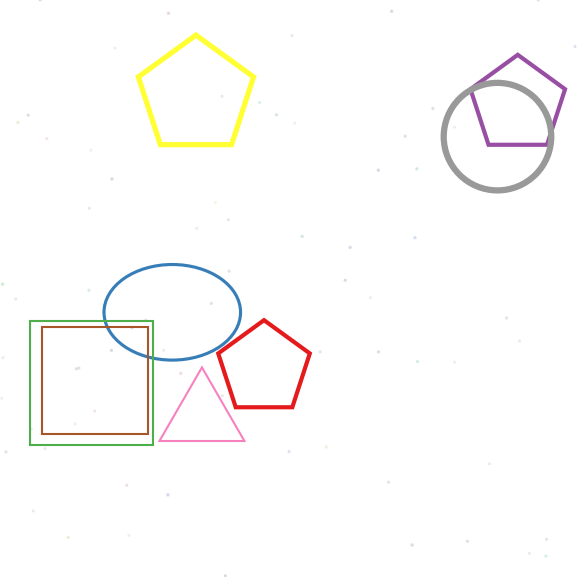[{"shape": "pentagon", "thickness": 2, "radius": 0.42, "center": [0.457, 0.361]}, {"shape": "oval", "thickness": 1.5, "radius": 0.59, "center": [0.298, 0.458]}, {"shape": "square", "thickness": 1, "radius": 0.54, "center": [0.158, 0.335]}, {"shape": "pentagon", "thickness": 2, "radius": 0.43, "center": [0.897, 0.818]}, {"shape": "pentagon", "thickness": 2.5, "radius": 0.52, "center": [0.339, 0.833]}, {"shape": "square", "thickness": 1, "radius": 0.46, "center": [0.164, 0.34]}, {"shape": "triangle", "thickness": 1, "radius": 0.42, "center": [0.35, 0.278]}, {"shape": "circle", "thickness": 3, "radius": 0.47, "center": [0.861, 0.763]}]